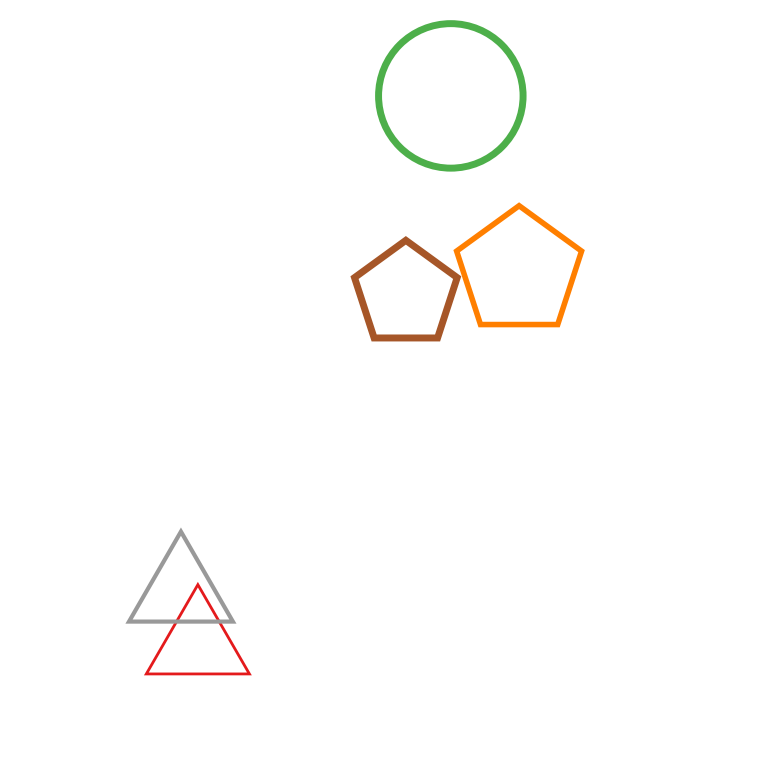[{"shape": "triangle", "thickness": 1, "radius": 0.39, "center": [0.257, 0.163]}, {"shape": "circle", "thickness": 2.5, "radius": 0.47, "center": [0.585, 0.875]}, {"shape": "pentagon", "thickness": 2, "radius": 0.43, "center": [0.674, 0.648]}, {"shape": "pentagon", "thickness": 2.5, "radius": 0.35, "center": [0.527, 0.618]}, {"shape": "triangle", "thickness": 1.5, "radius": 0.39, "center": [0.235, 0.232]}]